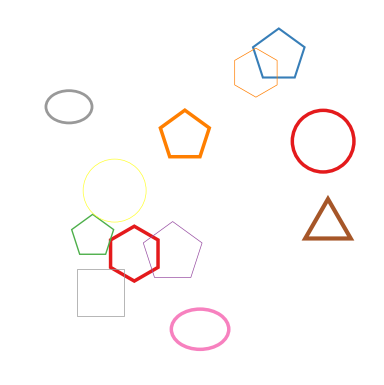[{"shape": "hexagon", "thickness": 2.5, "radius": 0.36, "center": [0.349, 0.341]}, {"shape": "circle", "thickness": 2.5, "radius": 0.4, "center": [0.839, 0.633]}, {"shape": "pentagon", "thickness": 1.5, "radius": 0.35, "center": [0.724, 0.856]}, {"shape": "pentagon", "thickness": 1, "radius": 0.29, "center": [0.241, 0.386]}, {"shape": "pentagon", "thickness": 0.5, "radius": 0.4, "center": [0.449, 0.344]}, {"shape": "pentagon", "thickness": 2.5, "radius": 0.33, "center": [0.48, 0.647]}, {"shape": "hexagon", "thickness": 0.5, "radius": 0.32, "center": [0.665, 0.811]}, {"shape": "circle", "thickness": 0.5, "radius": 0.41, "center": [0.298, 0.505]}, {"shape": "triangle", "thickness": 3, "radius": 0.34, "center": [0.852, 0.415]}, {"shape": "oval", "thickness": 2.5, "radius": 0.37, "center": [0.52, 0.145]}, {"shape": "oval", "thickness": 2, "radius": 0.3, "center": [0.179, 0.723]}, {"shape": "square", "thickness": 0.5, "radius": 0.3, "center": [0.26, 0.24]}]